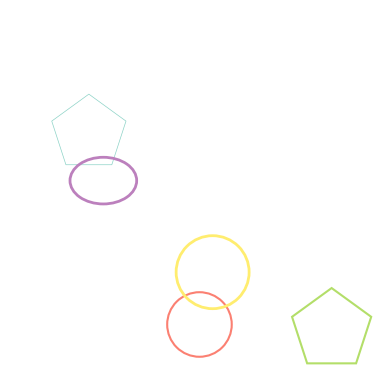[{"shape": "pentagon", "thickness": 0.5, "radius": 0.51, "center": [0.231, 0.654]}, {"shape": "circle", "thickness": 1.5, "radius": 0.42, "center": [0.518, 0.157]}, {"shape": "pentagon", "thickness": 1.5, "radius": 0.54, "center": [0.861, 0.144]}, {"shape": "oval", "thickness": 2, "radius": 0.43, "center": [0.268, 0.531]}, {"shape": "circle", "thickness": 2, "radius": 0.47, "center": [0.552, 0.293]}]